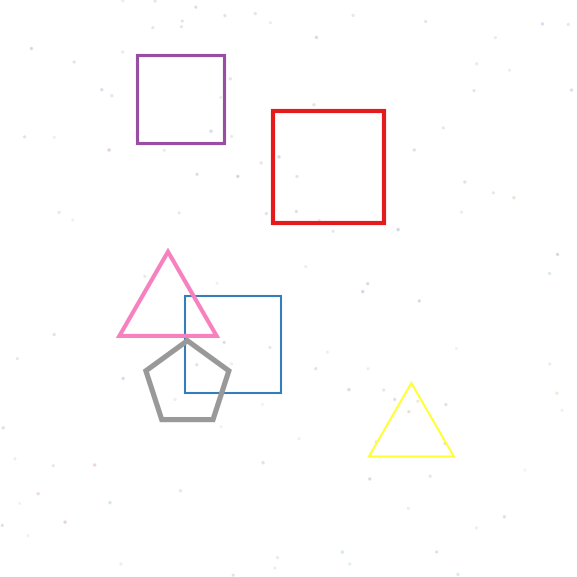[{"shape": "square", "thickness": 2, "radius": 0.48, "center": [0.569, 0.709]}, {"shape": "square", "thickness": 1, "radius": 0.42, "center": [0.403, 0.403]}, {"shape": "square", "thickness": 1.5, "radius": 0.38, "center": [0.313, 0.828]}, {"shape": "triangle", "thickness": 1, "radius": 0.42, "center": [0.712, 0.251]}, {"shape": "triangle", "thickness": 2, "radius": 0.49, "center": [0.291, 0.466]}, {"shape": "pentagon", "thickness": 2.5, "radius": 0.38, "center": [0.324, 0.334]}]